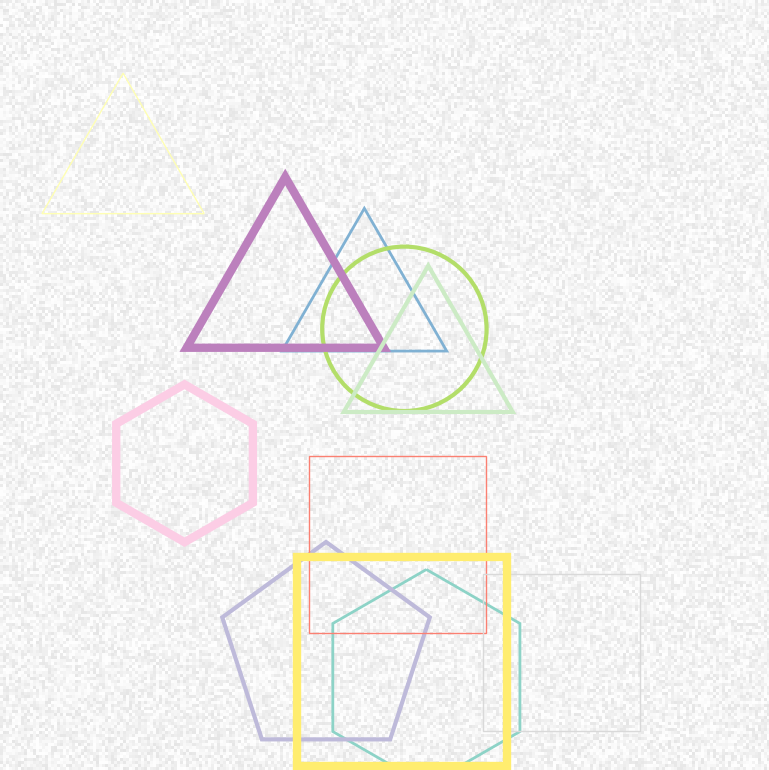[{"shape": "hexagon", "thickness": 1, "radius": 0.7, "center": [0.554, 0.12]}, {"shape": "triangle", "thickness": 0.5, "radius": 0.61, "center": [0.16, 0.783]}, {"shape": "pentagon", "thickness": 1.5, "radius": 0.71, "center": [0.423, 0.154]}, {"shape": "square", "thickness": 0.5, "radius": 0.57, "center": [0.516, 0.293]}, {"shape": "triangle", "thickness": 1, "radius": 0.62, "center": [0.473, 0.606]}, {"shape": "circle", "thickness": 1.5, "radius": 0.53, "center": [0.525, 0.573]}, {"shape": "hexagon", "thickness": 3, "radius": 0.51, "center": [0.24, 0.398]}, {"shape": "square", "thickness": 0.5, "radius": 0.51, "center": [0.729, 0.152]}, {"shape": "triangle", "thickness": 3, "radius": 0.74, "center": [0.37, 0.622]}, {"shape": "triangle", "thickness": 1.5, "radius": 0.63, "center": [0.556, 0.528]}, {"shape": "square", "thickness": 3, "radius": 0.68, "center": [0.522, 0.141]}]